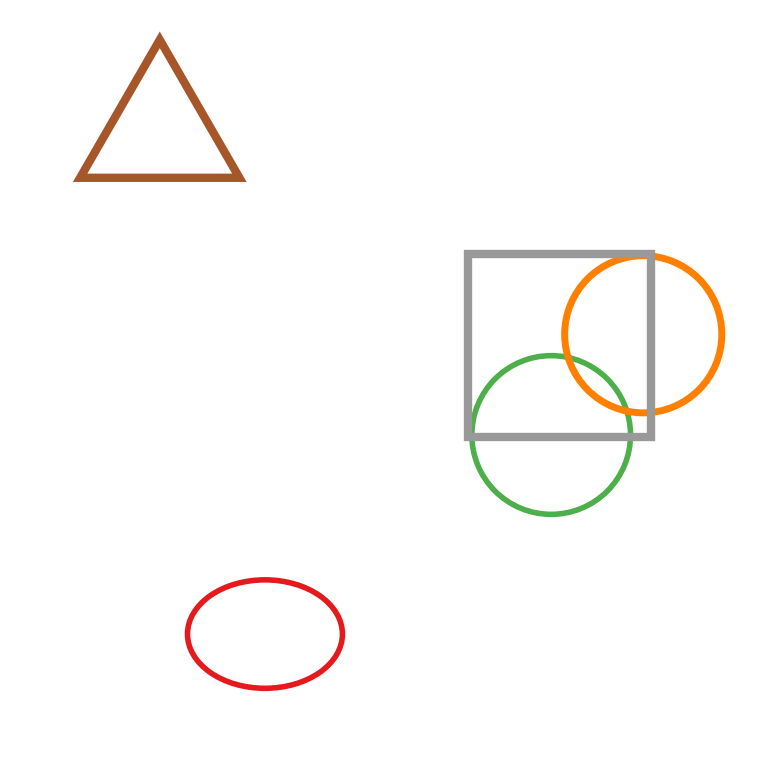[{"shape": "oval", "thickness": 2, "radius": 0.5, "center": [0.344, 0.177]}, {"shape": "circle", "thickness": 2, "radius": 0.52, "center": [0.716, 0.435]}, {"shape": "circle", "thickness": 2.5, "radius": 0.51, "center": [0.835, 0.566]}, {"shape": "triangle", "thickness": 3, "radius": 0.6, "center": [0.207, 0.829]}, {"shape": "square", "thickness": 3, "radius": 0.59, "center": [0.727, 0.551]}]